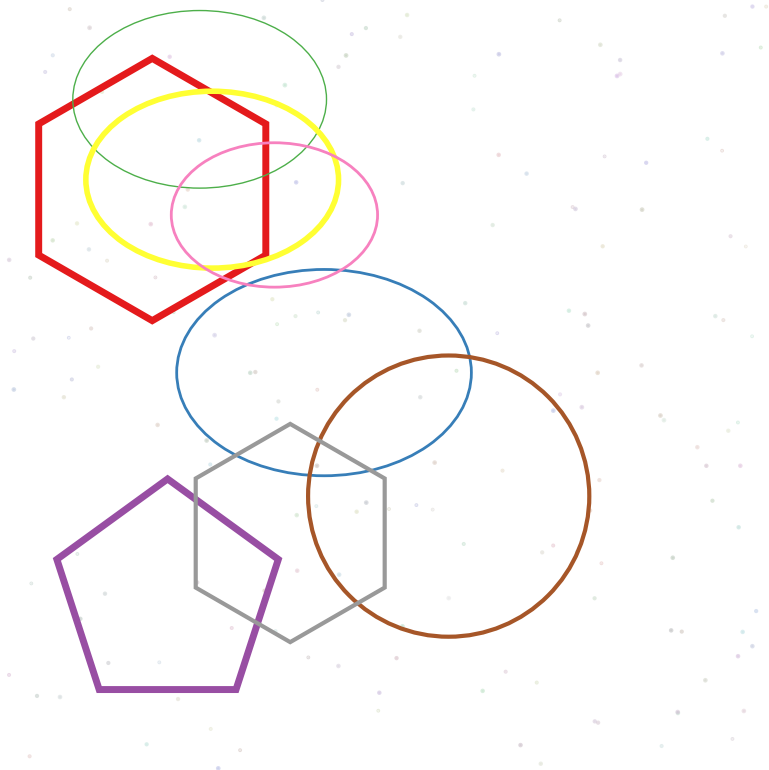[{"shape": "hexagon", "thickness": 2.5, "radius": 0.85, "center": [0.198, 0.754]}, {"shape": "oval", "thickness": 1, "radius": 0.96, "center": [0.421, 0.516]}, {"shape": "oval", "thickness": 0.5, "radius": 0.82, "center": [0.259, 0.871]}, {"shape": "pentagon", "thickness": 2.5, "radius": 0.76, "center": [0.218, 0.227]}, {"shape": "oval", "thickness": 2, "radius": 0.82, "center": [0.276, 0.767]}, {"shape": "circle", "thickness": 1.5, "radius": 0.91, "center": [0.583, 0.356]}, {"shape": "oval", "thickness": 1, "radius": 0.67, "center": [0.356, 0.721]}, {"shape": "hexagon", "thickness": 1.5, "radius": 0.71, "center": [0.377, 0.308]}]